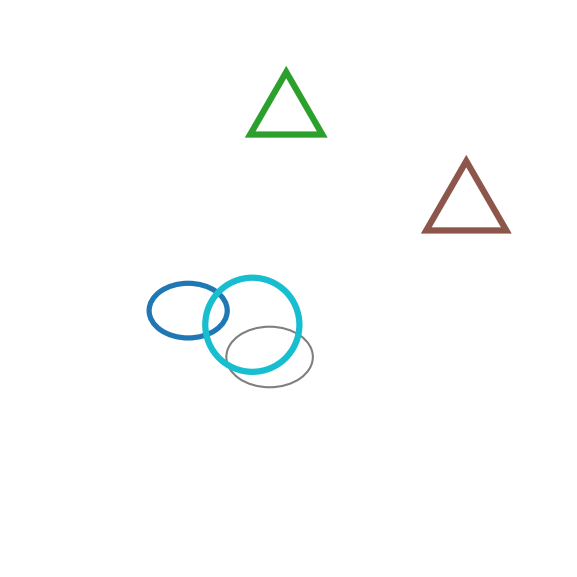[{"shape": "oval", "thickness": 2.5, "radius": 0.34, "center": [0.326, 0.461]}, {"shape": "triangle", "thickness": 3, "radius": 0.36, "center": [0.496, 0.802]}, {"shape": "triangle", "thickness": 3, "radius": 0.4, "center": [0.807, 0.64]}, {"shape": "oval", "thickness": 1, "radius": 0.37, "center": [0.467, 0.381]}, {"shape": "circle", "thickness": 3, "radius": 0.41, "center": [0.437, 0.437]}]